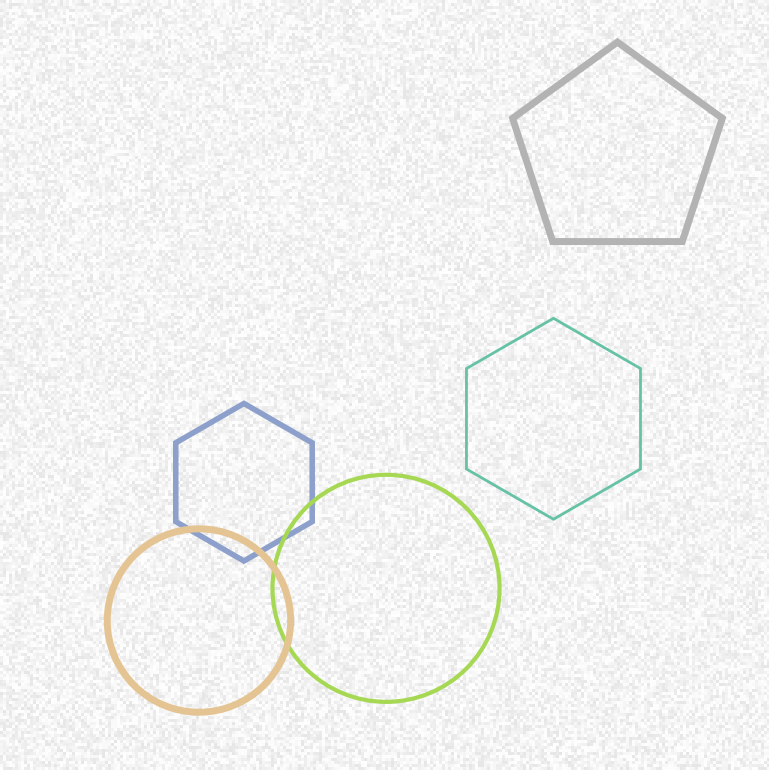[{"shape": "hexagon", "thickness": 1, "radius": 0.65, "center": [0.719, 0.456]}, {"shape": "hexagon", "thickness": 2, "radius": 0.51, "center": [0.317, 0.374]}, {"shape": "circle", "thickness": 1.5, "radius": 0.74, "center": [0.501, 0.236]}, {"shape": "circle", "thickness": 2.5, "radius": 0.6, "center": [0.258, 0.194]}, {"shape": "pentagon", "thickness": 2.5, "radius": 0.72, "center": [0.802, 0.802]}]